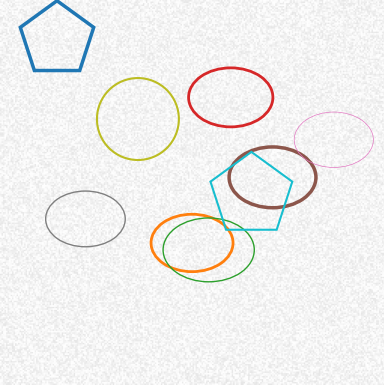[{"shape": "pentagon", "thickness": 2.5, "radius": 0.5, "center": [0.148, 0.898]}, {"shape": "oval", "thickness": 2, "radius": 0.53, "center": [0.499, 0.369]}, {"shape": "oval", "thickness": 1, "radius": 0.59, "center": [0.542, 0.351]}, {"shape": "oval", "thickness": 2, "radius": 0.55, "center": [0.599, 0.747]}, {"shape": "oval", "thickness": 2.5, "radius": 0.56, "center": [0.708, 0.539]}, {"shape": "oval", "thickness": 0.5, "radius": 0.51, "center": [0.867, 0.637]}, {"shape": "oval", "thickness": 1, "radius": 0.52, "center": [0.222, 0.431]}, {"shape": "circle", "thickness": 1.5, "radius": 0.53, "center": [0.358, 0.691]}, {"shape": "pentagon", "thickness": 1.5, "radius": 0.56, "center": [0.653, 0.494]}]